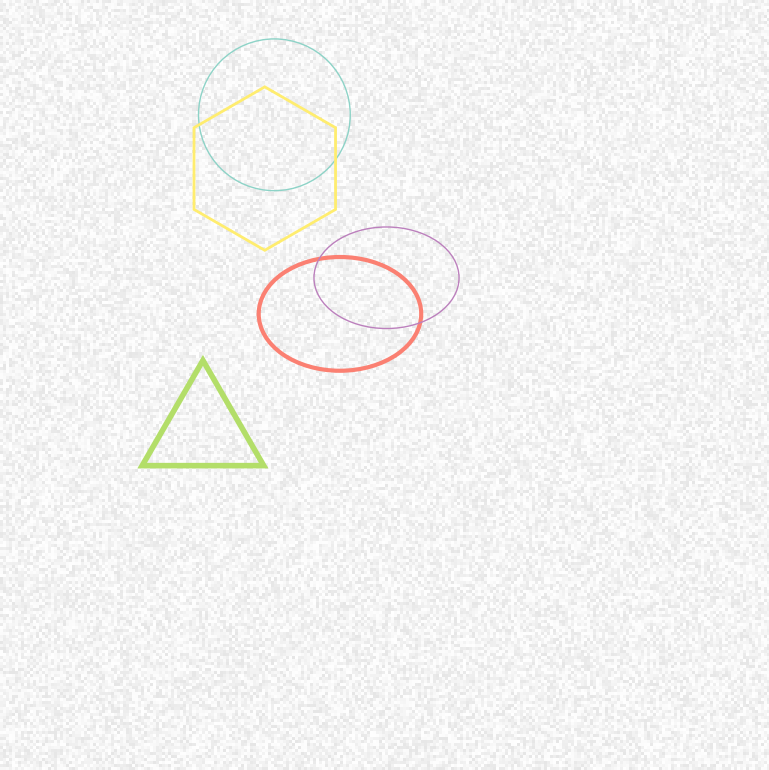[{"shape": "circle", "thickness": 0.5, "radius": 0.49, "center": [0.356, 0.851]}, {"shape": "oval", "thickness": 1.5, "radius": 0.53, "center": [0.441, 0.592]}, {"shape": "triangle", "thickness": 2, "radius": 0.46, "center": [0.264, 0.441]}, {"shape": "oval", "thickness": 0.5, "radius": 0.47, "center": [0.502, 0.639]}, {"shape": "hexagon", "thickness": 1, "radius": 0.53, "center": [0.344, 0.781]}]